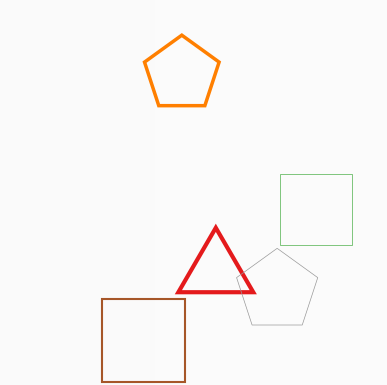[{"shape": "triangle", "thickness": 3, "radius": 0.56, "center": [0.557, 0.297]}, {"shape": "square", "thickness": 0.5, "radius": 0.46, "center": [0.816, 0.455]}, {"shape": "pentagon", "thickness": 2.5, "radius": 0.51, "center": [0.469, 0.807]}, {"shape": "square", "thickness": 1.5, "radius": 0.54, "center": [0.37, 0.116]}, {"shape": "pentagon", "thickness": 0.5, "radius": 0.55, "center": [0.715, 0.245]}]